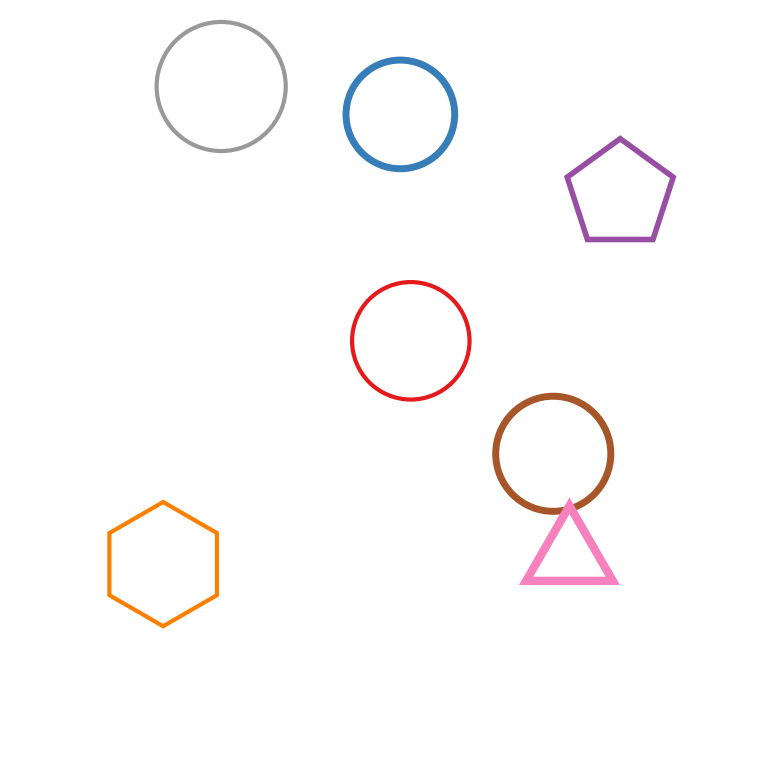[{"shape": "circle", "thickness": 1.5, "radius": 0.38, "center": [0.534, 0.557]}, {"shape": "circle", "thickness": 2.5, "radius": 0.35, "center": [0.52, 0.851]}, {"shape": "pentagon", "thickness": 2, "radius": 0.36, "center": [0.805, 0.748]}, {"shape": "hexagon", "thickness": 1.5, "radius": 0.4, "center": [0.212, 0.267]}, {"shape": "circle", "thickness": 2.5, "radius": 0.37, "center": [0.719, 0.411]}, {"shape": "triangle", "thickness": 3, "radius": 0.32, "center": [0.74, 0.278]}, {"shape": "circle", "thickness": 1.5, "radius": 0.42, "center": [0.287, 0.888]}]